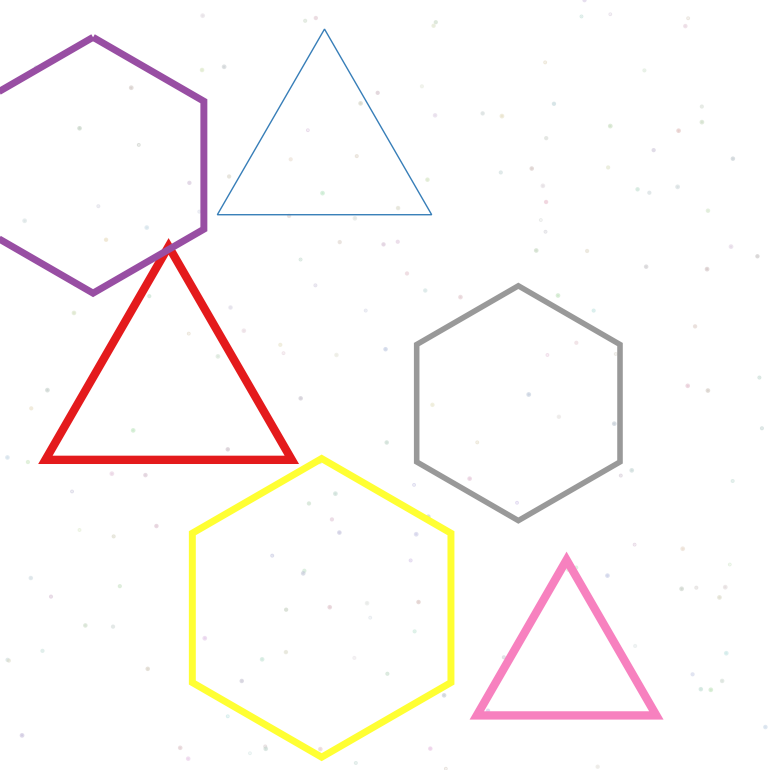[{"shape": "triangle", "thickness": 3, "radius": 0.92, "center": [0.219, 0.495]}, {"shape": "triangle", "thickness": 0.5, "radius": 0.8, "center": [0.421, 0.802]}, {"shape": "hexagon", "thickness": 2.5, "radius": 0.83, "center": [0.121, 0.785]}, {"shape": "hexagon", "thickness": 2.5, "radius": 0.97, "center": [0.418, 0.211]}, {"shape": "triangle", "thickness": 3, "radius": 0.67, "center": [0.736, 0.138]}, {"shape": "hexagon", "thickness": 2, "radius": 0.76, "center": [0.673, 0.476]}]